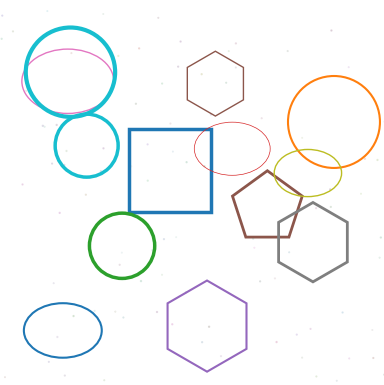[{"shape": "oval", "thickness": 1.5, "radius": 0.51, "center": [0.163, 0.142]}, {"shape": "square", "thickness": 2.5, "radius": 0.54, "center": [0.442, 0.558]}, {"shape": "circle", "thickness": 1.5, "radius": 0.6, "center": [0.867, 0.683]}, {"shape": "circle", "thickness": 2.5, "radius": 0.42, "center": [0.317, 0.362]}, {"shape": "oval", "thickness": 0.5, "radius": 0.49, "center": [0.603, 0.614]}, {"shape": "hexagon", "thickness": 1.5, "radius": 0.59, "center": [0.538, 0.153]}, {"shape": "hexagon", "thickness": 1, "radius": 0.42, "center": [0.559, 0.783]}, {"shape": "pentagon", "thickness": 2, "radius": 0.48, "center": [0.694, 0.461]}, {"shape": "oval", "thickness": 1, "radius": 0.6, "center": [0.176, 0.789]}, {"shape": "hexagon", "thickness": 2, "radius": 0.52, "center": [0.813, 0.371]}, {"shape": "oval", "thickness": 1, "radius": 0.44, "center": [0.8, 0.551]}, {"shape": "circle", "thickness": 3, "radius": 0.58, "center": [0.183, 0.812]}, {"shape": "circle", "thickness": 2.5, "radius": 0.41, "center": [0.225, 0.622]}]